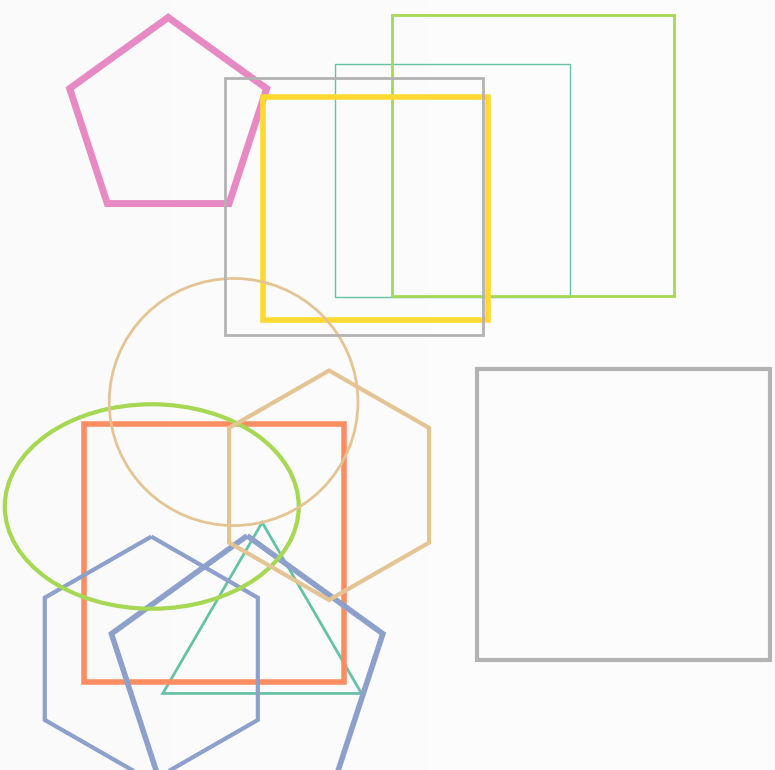[{"shape": "triangle", "thickness": 1, "radius": 0.74, "center": [0.338, 0.173]}, {"shape": "square", "thickness": 0.5, "radius": 0.76, "center": [0.583, 0.766]}, {"shape": "square", "thickness": 2, "radius": 0.84, "center": [0.276, 0.282]}, {"shape": "hexagon", "thickness": 1.5, "radius": 0.79, "center": [0.195, 0.144]}, {"shape": "pentagon", "thickness": 2, "radius": 0.92, "center": [0.319, 0.12]}, {"shape": "pentagon", "thickness": 2.5, "radius": 0.67, "center": [0.217, 0.844]}, {"shape": "square", "thickness": 1, "radius": 0.91, "center": [0.688, 0.798]}, {"shape": "oval", "thickness": 1.5, "radius": 0.95, "center": [0.196, 0.342]}, {"shape": "square", "thickness": 2, "radius": 0.72, "center": [0.484, 0.729]}, {"shape": "hexagon", "thickness": 1.5, "radius": 0.74, "center": [0.425, 0.37]}, {"shape": "circle", "thickness": 1, "radius": 0.8, "center": [0.301, 0.478]}, {"shape": "square", "thickness": 1.5, "radius": 0.95, "center": [0.804, 0.332]}, {"shape": "square", "thickness": 1, "radius": 0.83, "center": [0.456, 0.732]}]